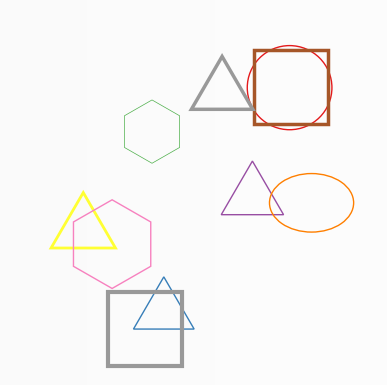[{"shape": "circle", "thickness": 1, "radius": 0.55, "center": [0.747, 0.772]}, {"shape": "triangle", "thickness": 1, "radius": 0.45, "center": [0.423, 0.19]}, {"shape": "hexagon", "thickness": 0.5, "radius": 0.41, "center": [0.392, 0.658]}, {"shape": "triangle", "thickness": 1, "radius": 0.46, "center": [0.651, 0.489]}, {"shape": "oval", "thickness": 1, "radius": 0.54, "center": [0.804, 0.473]}, {"shape": "triangle", "thickness": 2, "radius": 0.48, "center": [0.215, 0.404]}, {"shape": "square", "thickness": 2.5, "radius": 0.48, "center": [0.751, 0.774]}, {"shape": "hexagon", "thickness": 1, "radius": 0.58, "center": [0.289, 0.366]}, {"shape": "triangle", "thickness": 2.5, "radius": 0.46, "center": [0.573, 0.762]}, {"shape": "square", "thickness": 3, "radius": 0.48, "center": [0.375, 0.145]}]